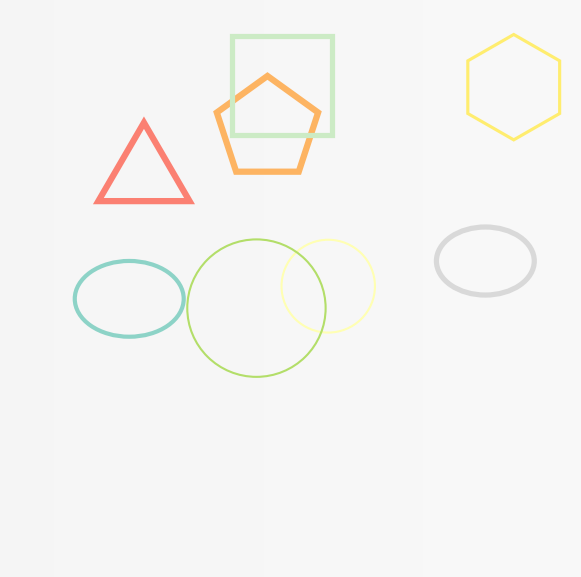[{"shape": "oval", "thickness": 2, "radius": 0.47, "center": [0.222, 0.482]}, {"shape": "circle", "thickness": 1, "radius": 0.4, "center": [0.565, 0.504]}, {"shape": "triangle", "thickness": 3, "radius": 0.45, "center": [0.248, 0.696]}, {"shape": "pentagon", "thickness": 3, "radius": 0.46, "center": [0.46, 0.776]}, {"shape": "circle", "thickness": 1, "radius": 0.6, "center": [0.441, 0.466]}, {"shape": "oval", "thickness": 2.5, "radius": 0.42, "center": [0.835, 0.547]}, {"shape": "square", "thickness": 2.5, "radius": 0.43, "center": [0.485, 0.851]}, {"shape": "hexagon", "thickness": 1.5, "radius": 0.46, "center": [0.884, 0.848]}]